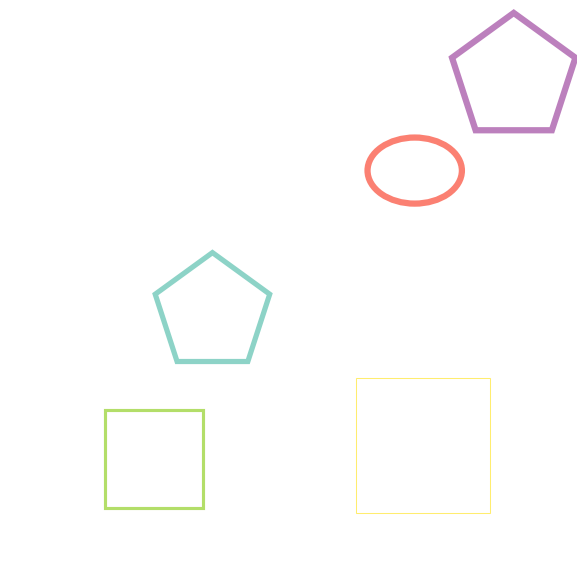[{"shape": "pentagon", "thickness": 2.5, "radius": 0.52, "center": [0.368, 0.457]}, {"shape": "oval", "thickness": 3, "radius": 0.41, "center": [0.718, 0.704]}, {"shape": "square", "thickness": 1.5, "radius": 0.42, "center": [0.266, 0.204]}, {"shape": "pentagon", "thickness": 3, "radius": 0.56, "center": [0.89, 0.864]}, {"shape": "square", "thickness": 0.5, "radius": 0.58, "center": [0.732, 0.227]}]